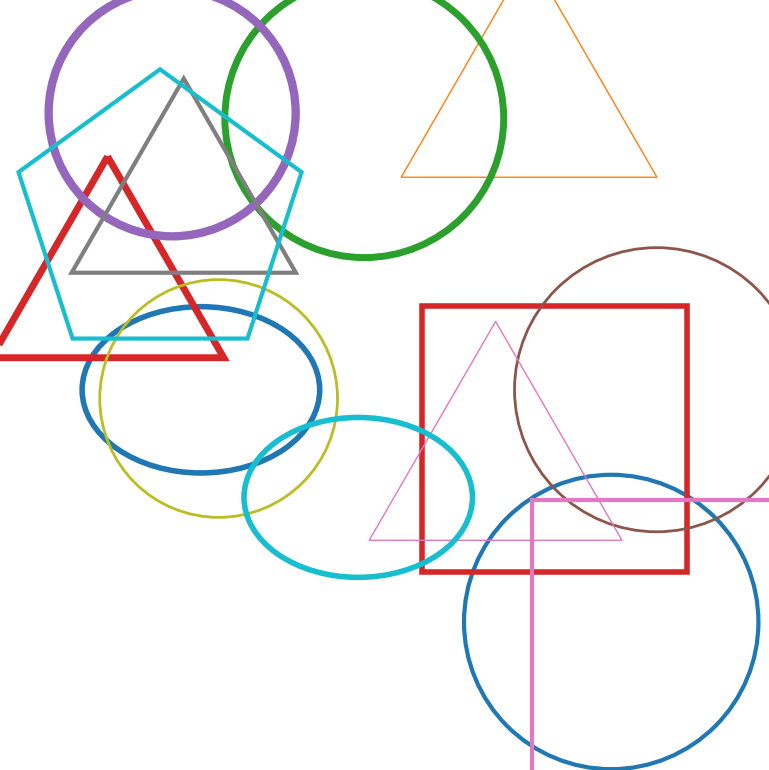[{"shape": "circle", "thickness": 1.5, "radius": 0.96, "center": [0.794, 0.192]}, {"shape": "oval", "thickness": 2, "radius": 0.77, "center": [0.261, 0.494]}, {"shape": "triangle", "thickness": 0.5, "radius": 0.96, "center": [0.687, 0.866]}, {"shape": "circle", "thickness": 2.5, "radius": 0.91, "center": [0.473, 0.847]}, {"shape": "square", "thickness": 2, "radius": 0.86, "center": [0.72, 0.43]}, {"shape": "triangle", "thickness": 2.5, "radius": 0.87, "center": [0.14, 0.623]}, {"shape": "circle", "thickness": 3, "radius": 0.8, "center": [0.224, 0.853]}, {"shape": "circle", "thickness": 1, "radius": 0.92, "center": [0.853, 0.494]}, {"shape": "square", "thickness": 1.5, "radius": 0.96, "center": [0.884, 0.159]}, {"shape": "triangle", "thickness": 0.5, "radius": 0.95, "center": [0.644, 0.393]}, {"shape": "triangle", "thickness": 1.5, "radius": 0.84, "center": [0.239, 0.73]}, {"shape": "circle", "thickness": 1, "radius": 0.77, "center": [0.284, 0.482]}, {"shape": "oval", "thickness": 2, "radius": 0.74, "center": [0.465, 0.354]}, {"shape": "pentagon", "thickness": 1.5, "radius": 0.97, "center": [0.208, 0.717]}]